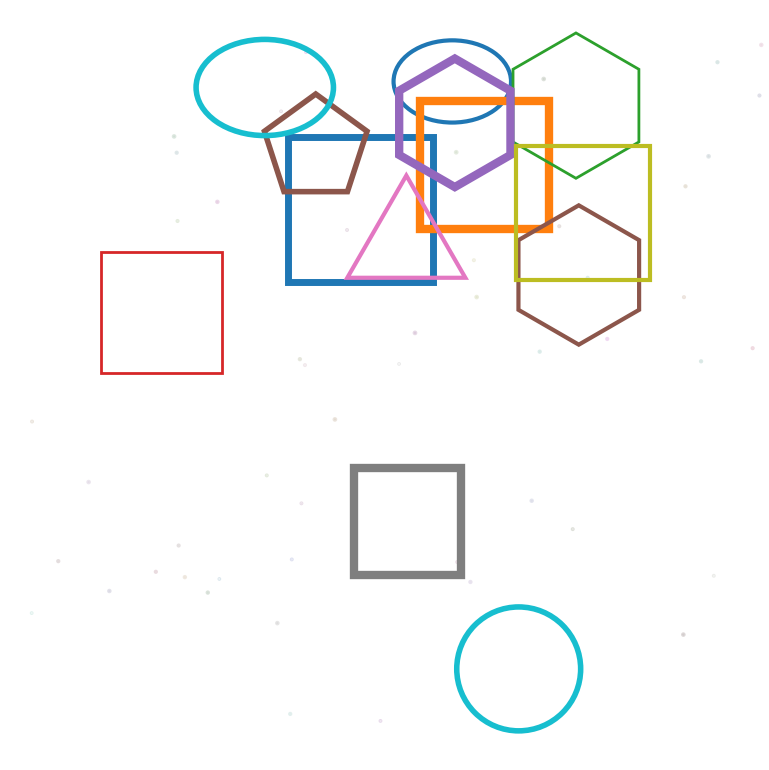[{"shape": "square", "thickness": 2.5, "radius": 0.47, "center": [0.468, 0.728]}, {"shape": "oval", "thickness": 1.5, "radius": 0.38, "center": [0.587, 0.894]}, {"shape": "square", "thickness": 3, "radius": 0.42, "center": [0.629, 0.786]}, {"shape": "hexagon", "thickness": 1, "radius": 0.47, "center": [0.748, 0.863]}, {"shape": "square", "thickness": 1, "radius": 0.39, "center": [0.21, 0.594]}, {"shape": "hexagon", "thickness": 3, "radius": 0.42, "center": [0.591, 0.84]}, {"shape": "hexagon", "thickness": 1.5, "radius": 0.45, "center": [0.752, 0.643]}, {"shape": "pentagon", "thickness": 2, "radius": 0.35, "center": [0.41, 0.808]}, {"shape": "triangle", "thickness": 1.5, "radius": 0.44, "center": [0.528, 0.684]}, {"shape": "square", "thickness": 3, "radius": 0.35, "center": [0.529, 0.323]}, {"shape": "square", "thickness": 1.5, "radius": 0.44, "center": [0.757, 0.724]}, {"shape": "circle", "thickness": 2, "radius": 0.4, "center": [0.674, 0.131]}, {"shape": "oval", "thickness": 2, "radius": 0.45, "center": [0.344, 0.886]}]